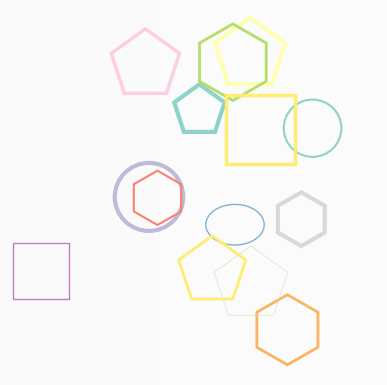[{"shape": "pentagon", "thickness": 3, "radius": 0.34, "center": [0.515, 0.713]}, {"shape": "circle", "thickness": 1.5, "radius": 0.37, "center": [0.807, 0.667]}, {"shape": "pentagon", "thickness": 3, "radius": 0.48, "center": [0.645, 0.859]}, {"shape": "circle", "thickness": 3, "radius": 0.44, "center": [0.385, 0.488]}, {"shape": "hexagon", "thickness": 1.5, "radius": 0.35, "center": [0.406, 0.486]}, {"shape": "oval", "thickness": 1, "radius": 0.38, "center": [0.606, 0.416]}, {"shape": "hexagon", "thickness": 2, "radius": 0.46, "center": [0.742, 0.143]}, {"shape": "hexagon", "thickness": 2, "radius": 0.5, "center": [0.601, 0.838]}, {"shape": "pentagon", "thickness": 2.5, "radius": 0.46, "center": [0.375, 0.833]}, {"shape": "hexagon", "thickness": 3, "radius": 0.35, "center": [0.778, 0.431]}, {"shape": "square", "thickness": 1, "radius": 0.37, "center": [0.105, 0.297]}, {"shape": "pentagon", "thickness": 0.5, "radius": 0.5, "center": [0.647, 0.262]}, {"shape": "square", "thickness": 2.5, "radius": 0.45, "center": [0.672, 0.664]}, {"shape": "pentagon", "thickness": 2, "radius": 0.45, "center": [0.548, 0.297]}]